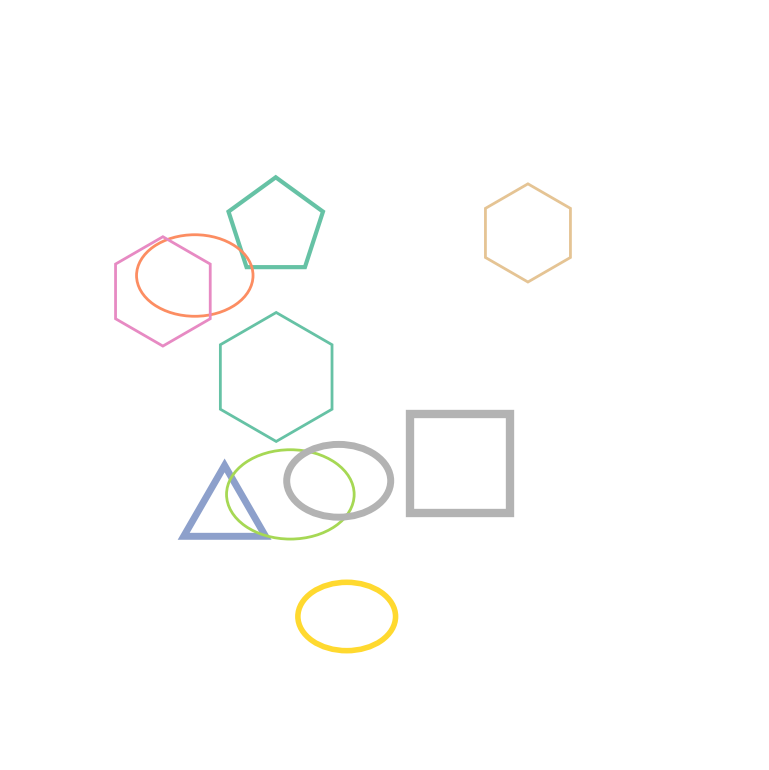[{"shape": "pentagon", "thickness": 1.5, "radius": 0.32, "center": [0.358, 0.705]}, {"shape": "hexagon", "thickness": 1, "radius": 0.42, "center": [0.359, 0.51]}, {"shape": "oval", "thickness": 1, "radius": 0.38, "center": [0.253, 0.642]}, {"shape": "triangle", "thickness": 2.5, "radius": 0.31, "center": [0.292, 0.334]}, {"shape": "hexagon", "thickness": 1, "radius": 0.35, "center": [0.212, 0.622]}, {"shape": "oval", "thickness": 1, "radius": 0.41, "center": [0.377, 0.358]}, {"shape": "oval", "thickness": 2, "radius": 0.32, "center": [0.45, 0.199]}, {"shape": "hexagon", "thickness": 1, "radius": 0.32, "center": [0.686, 0.697]}, {"shape": "square", "thickness": 3, "radius": 0.32, "center": [0.598, 0.398]}, {"shape": "oval", "thickness": 2.5, "radius": 0.34, "center": [0.44, 0.376]}]